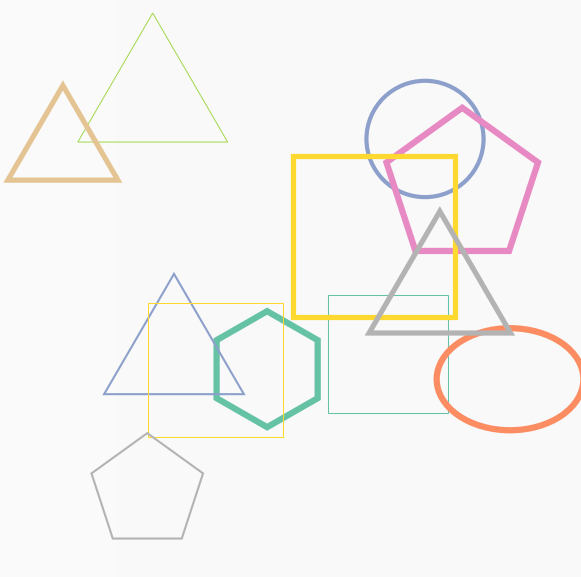[{"shape": "hexagon", "thickness": 3, "radius": 0.5, "center": [0.46, 0.36]}, {"shape": "square", "thickness": 0.5, "radius": 0.51, "center": [0.668, 0.386]}, {"shape": "oval", "thickness": 3, "radius": 0.63, "center": [0.878, 0.342]}, {"shape": "circle", "thickness": 2, "radius": 0.5, "center": [0.731, 0.759]}, {"shape": "triangle", "thickness": 1, "radius": 0.69, "center": [0.299, 0.386]}, {"shape": "pentagon", "thickness": 3, "radius": 0.69, "center": [0.795, 0.675]}, {"shape": "triangle", "thickness": 0.5, "radius": 0.74, "center": [0.263, 0.828]}, {"shape": "square", "thickness": 2.5, "radius": 0.7, "center": [0.643, 0.589]}, {"shape": "square", "thickness": 0.5, "radius": 0.58, "center": [0.371, 0.358]}, {"shape": "triangle", "thickness": 2.5, "radius": 0.55, "center": [0.108, 0.742]}, {"shape": "pentagon", "thickness": 1, "radius": 0.5, "center": [0.253, 0.148]}, {"shape": "triangle", "thickness": 2.5, "radius": 0.7, "center": [0.757, 0.493]}]